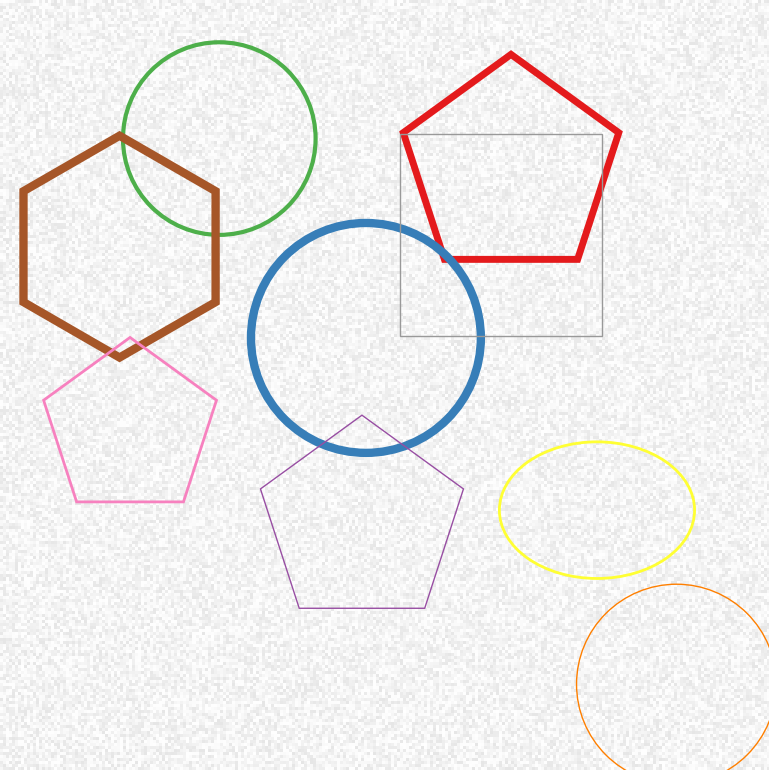[{"shape": "pentagon", "thickness": 2.5, "radius": 0.74, "center": [0.664, 0.782]}, {"shape": "circle", "thickness": 3, "radius": 0.75, "center": [0.475, 0.561]}, {"shape": "circle", "thickness": 1.5, "radius": 0.63, "center": [0.285, 0.82]}, {"shape": "pentagon", "thickness": 0.5, "radius": 0.69, "center": [0.47, 0.322]}, {"shape": "circle", "thickness": 0.5, "radius": 0.65, "center": [0.879, 0.111]}, {"shape": "oval", "thickness": 1, "radius": 0.63, "center": [0.775, 0.337]}, {"shape": "hexagon", "thickness": 3, "radius": 0.72, "center": [0.155, 0.68]}, {"shape": "pentagon", "thickness": 1, "radius": 0.59, "center": [0.169, 0.444]}, {"shape": "square", "thickness": 0.5, "radius": 0.66, "center": [0.65, 0.694]}]